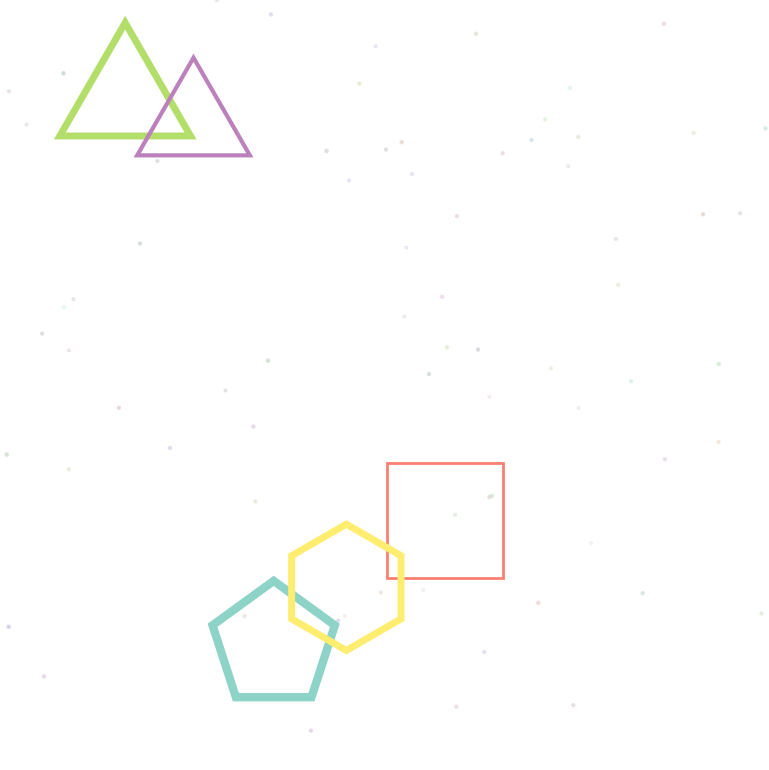[{"shape": "pentagon", "thickness": 3, "radius": 0.42, "center": [0.355, 0.162]}, {"shape": "square", "thickness": 1, "radius": 0.37, "center": [0.578, 0.324]}, {"shape": "triangle", "thickness": 2.5, "radius": 0.49, "center": [0.163, 0.872]}, {"shape": "triangle", "thickness": 1.5, "radius": 0.42, "center": [0.251, 0.841]}, {"shape": "hexagon", "thickness": 2.5, "radius": 0.41, "center": [0.45, 0.237]}]